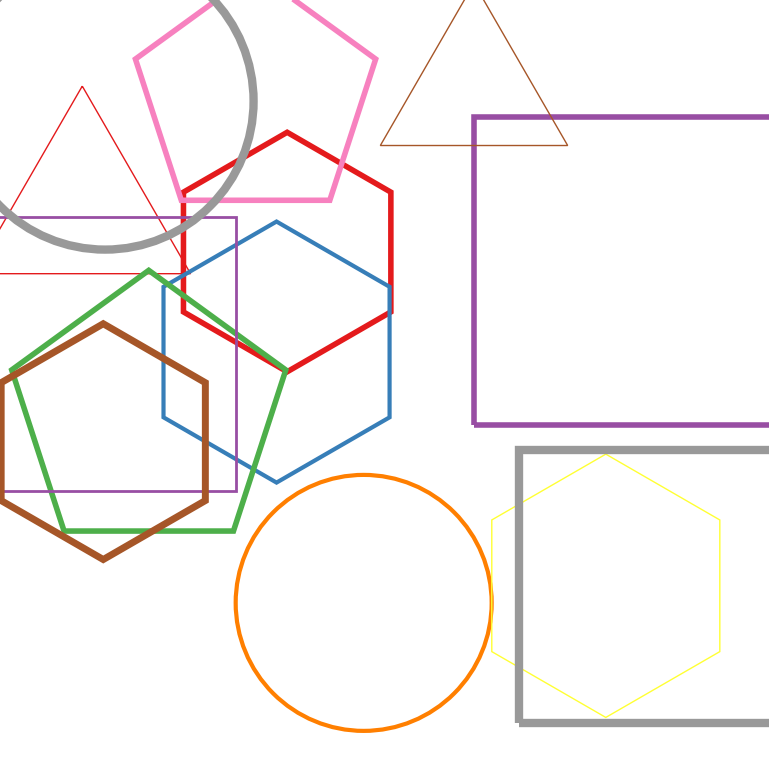[{"shape": "triangle", "thickness": 0.5, "radius": 0.81, "center": [0.107, 0.726]}, {"shape": "hexagon", "thickness": 2, "radius": 0.78, "center": [0.373, 0.673]}, {"shape": "hexagon", "thickness": 1.5, "radius": 0.85, "center": [0.359, 0.543]}, {"shape": "pentagon", "thickness": 2, "radius": 0.94, "center": [0.193, 0.462]}, {"shape": "square", "thickness": 2, "radius": 1.0, "center": [0.815, 0.648]}, {"shape": "square", "thickness": 1, "radius": 0.89, "center": [0.129, 0.54]}, {"shape": "circle", "thickness": 1.5, "radius": 0.83, "center": [0.472, 0.217]}, {"shape": "hexagon", "thickness": 0.5, "radius": 0.85, "center": [0.787, 0.239]}, {"shape": "hexagon", "thickness": 2.5, "radius": 0.77, "center": [0.134, 0.426]}, {"shape": "triangle", "thickness": 0.5, "radius": 0.7, "center": [0.616, 0.881]}, {"shape": "pentagon", "thickness": 2, "radius": 0.82, "center": [0.332, 0.873]}, {"shape": "square", "thickness": 3, "radius": 0.89, "center": [0.851, 0.238]}, {"shape": "circle", "thickness": 3, "radius": 0.96, "center": [0.137, 0.869]}]